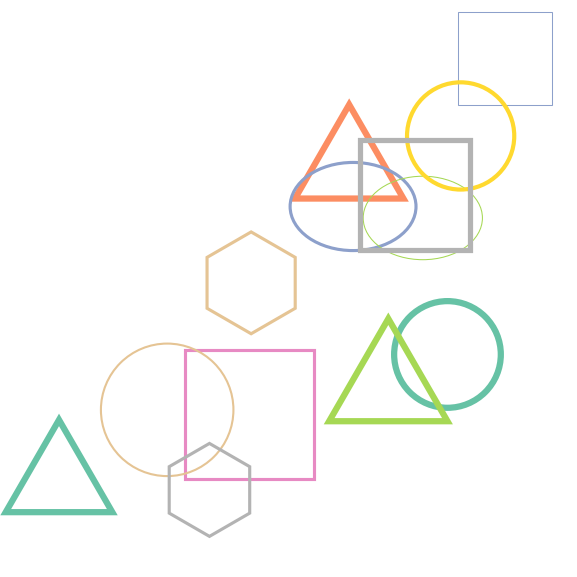[{"shape": "circle", "thickness": 3, "radius": 0.46, "center": [0.775, 0.385]}, {"shape": "triangle", "thickness": 3, "radius": 0.53, "center": [0.102, 0.166]}, {"shape": "triangle", "thickness": 3, "radius": 0.54, "center": [0.605, 0.71]}, {"shape": "oval", "thickness": 1.5, "radius": 0.54, "center": [0.611, 0.642]}, {"shape": "square", "thickness": 0.5, "radius": 0.41, "center": [0.875, 0.898]}, {"shape": "square", "thickness": 1.5, "radius": 0.56, "center": [0.432, 0.281]}, {"shape": "oval", "thickness": 0.5, "radius": 0.52, "center": [0.732, 0.622]}, {"shape": "triangle", "thickness": 3, "radius": 0.59, "center": [0.672, 0.329]}, {"shape": "circle", "thickness": 2, "radius": 0.46, "center": [0.798, 0.764]}, {"shape": "hexagon", "thickness": 1.5, "radius": 0.44, "center": [0.435, 0.509]}, {"shape": "circle", "thickness": 1, "radius": 0.57, "center": [0.289, 0.289]}, {"shape": "hexagon", "thickness": 1.5, "radius": 0.4, "center": [0.363, 0.151]}, {"shape": "square", "thickness": 2.5, "radius": 0.48, "center": [0.719, 0.661]}]